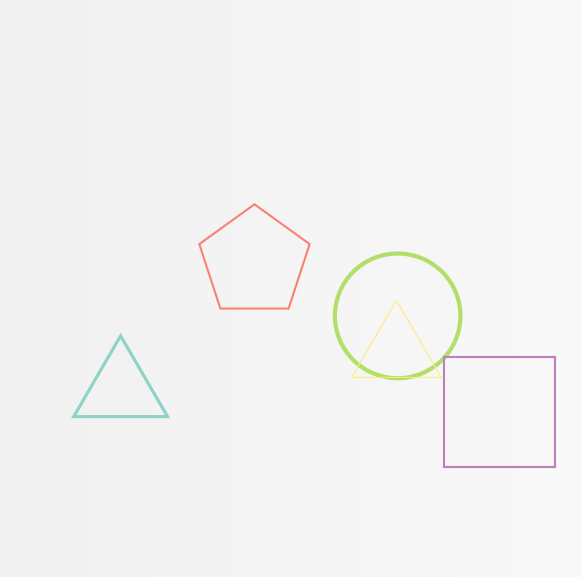[{"shape": "triangle", "thickness": 1.5, "radius": 0.47, "center": [0.208, 0.324]}, {"shape": "pentagon", "thickness": 1, "radius": 0.5, "center": [0.438, 0.546]}, {"shape": "circle", "thickness": 2, "radius": 0.54, "center": [0.684, 0.452]}, {"shape": "square", "thickness": 1, "radius": 0.48, "center": [0.86, 0.286]}, {"shape": "triangle", "thickness": 0.5, "radius": 0.44, "center": [0.682, 0.39]}]